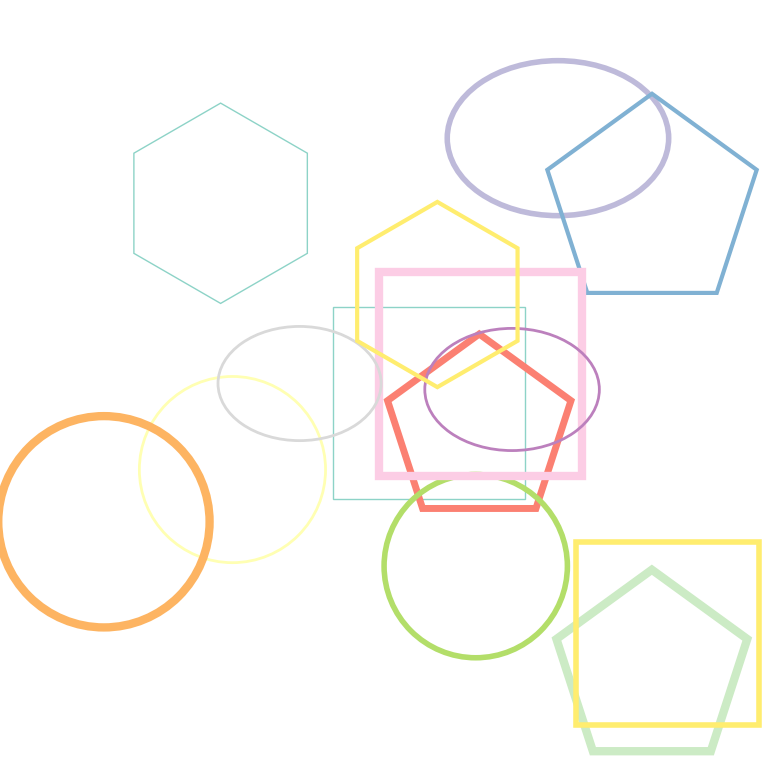[{"shape": "hexagon", "thickness": 0.5, "radius": 0.65, "center": [0.287, 0.736]}, {"shape": "square", "thickness": 0.5, "radius": 0.62, "center": [0.558, 0.476]}, {"shape": "circle", "thickness": 1, "radius": 0.6, "center": [0.302, 0.39]}, {"shape": "oval", "thickness": 2, "radius": 0.72, "center": [0.725, 0.821]}, {"shape": "pentagon", "thickness": 2.5, "radius": 0.63, "center": [0.622, 0.441]}, {"shape": "pentagon", "thickness": 1.5, "radius": 0.71, "center": [0.847, 0.735]}, {"shape": "circle", "thickness": 3, "radius": 0.69, "center": [0.135, 0.322]}, {"shape": "circle", "thickness": 2, "radius": 0.6, "center": [0.618, 0.265]}, {"shape": "square", "thickness": 3, "radius": 0.66, "center": [0.624, 0.514]}, {"shape": "oval", "thickness": 1, "radius": 0.53, "center": [0.389, 0.502]}, {"shape": "oval", "thickness": 1, "radius": 0.57, "center": [0.665, 0.494]}, {"shape": "pentagon", "thickness": 3, "radius": 0.65, "center": [0.847, 0.13]}, {"shape": "square", "thickness": 2, "radius": 0.59, "center": [0.867, 0.178]}, {"shape": "hexagon", "thickness": 1.5, "radius": 0.6, "center": [0.568, 0.617]}]